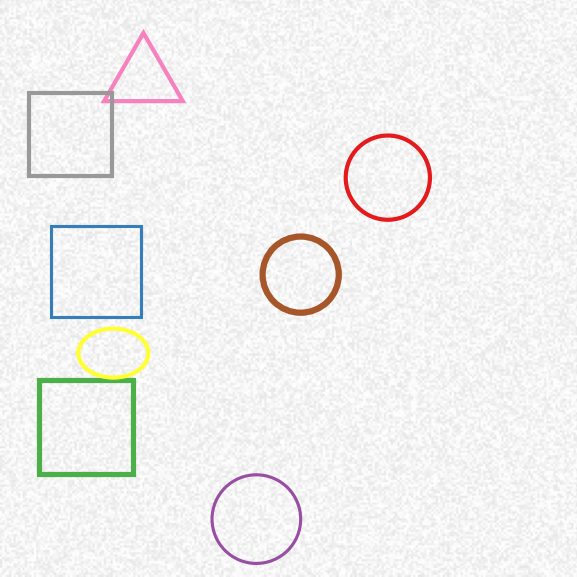[{"shape": "circle", "thickness": 2, "radius": 0.36, "center": [0.672, 0.692]}, {"shape": "square", "thickness": 1.5, "radius": 0.39, "center": [0.166, 0.529]}, {"shape": "square", "thickness": 2.5, "radius": 0.41, "center": [0.149, 0.26]}, {"shape": "circle", "thickness": 1.5, "radius": 0.38, "center": [0.444, 0.1]}, {"shape": "oval", "thickness": 2, "radius": 0.3, "center": [0.196, 0.388]}, {"shape": "circle", "thickness": 3, "radius": 0.33, "center": [0.521, 0.524]}, {"shape": "triangle", "thickness": 2, "radius": 0.39, "center": [0.248, 0.863]}, {"shape": "square", "thickness": 2, "radius": 0.36, "center": [0.123, 0.767]}]